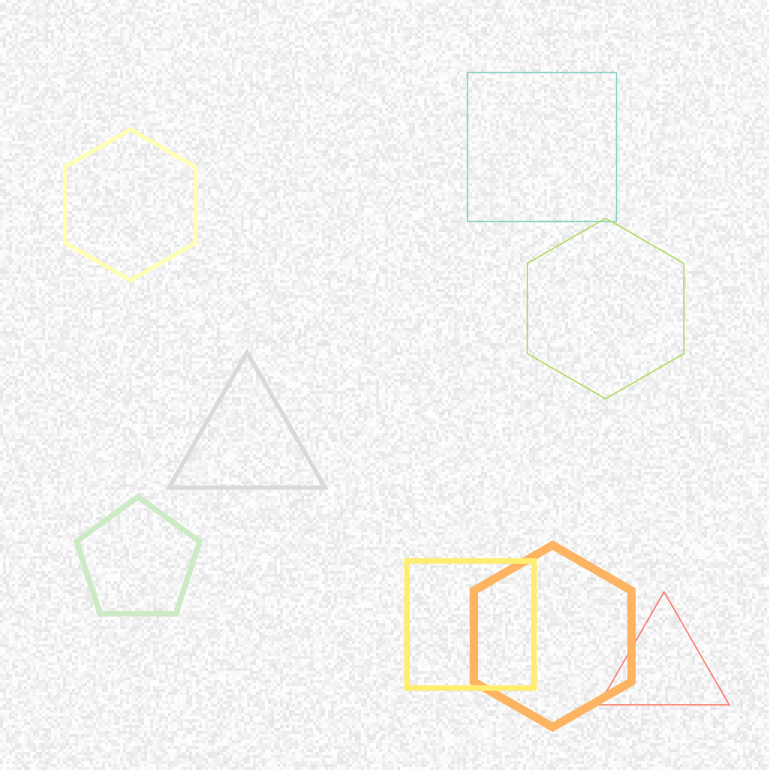[{"shape": "square", "thickness": 0.5, "radius": 0.48, "center": [0.704, 0.809]}, {"shape": "hexagon", "thickness": 1.5, "radius": 0.49, "center": [0.169, 0.734]}, {"shape": "triangle", "thickness": 0.5, "radius": 0.49, "center": [0.862, 0.134]}, {"shape": "hexagon", "thickness": 3, "radius": 0.59, "center": [0.718, 0.174]}, {"shape": "hexagon", "thickness": 0.5, "radius": 0.59, "center": [0.787, 0.599]}, {"shape": "triangle", "thickness": 1.5, "radius": 0.59, "center": [0.321, 0.425]}, {"shape": "pentagon", "thickness": 2, "radius": 0.42, "center": [0.179, 0.271]}, {"shape": "square", "thickness": 2, "radius": 0.41, "center": [0.612, 0.189]}]